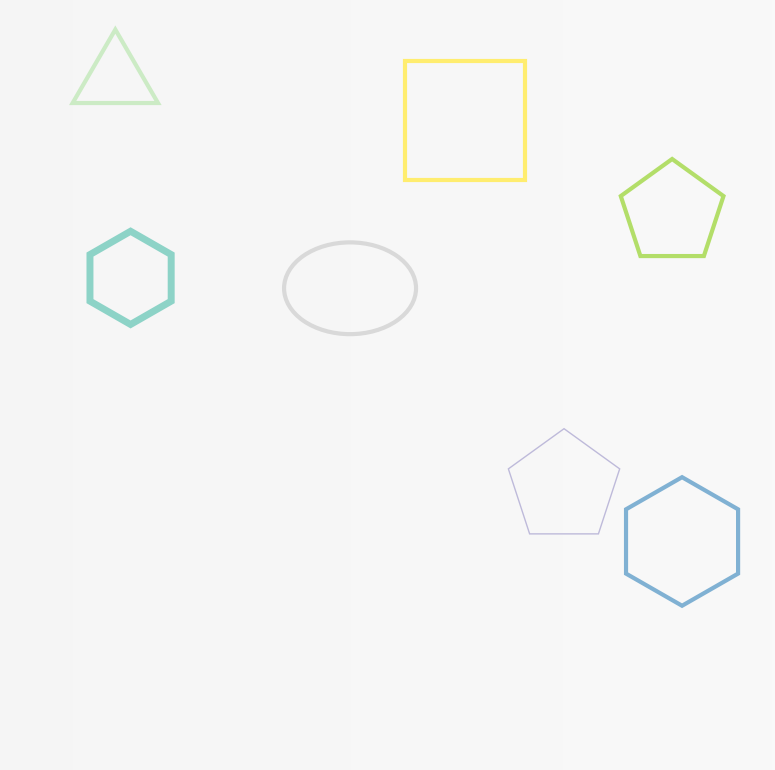[{"shape": "hexagon", "thickness": 2.5, "radius": 0.3, "center": [0.168, 0.639]}, {"shape": "pentagon", "thickness": 0.5, "radius": 0.38, "center": [0.728, 0.368]}, {"shape": "hexagon", "thickness": 1.5, "radius": 0.42, "center": [0.88, 0.297]}, {"shape": "pentagon", "thickness": 1.5, "radius": 0.35, "center": [0.867, 0.724]}, {"shape": "oval", "thickness": 1.5, "radius": 0.43, "center": [0.452, 0.626]}, {"shape": "triangle", "thickness": 1.5, "radius": 0.32, "center": [0.149, 0.898]}, {"shape": "square", "thickness": 1.5, "radius": 0.39, "center": [0.6, 0.844]}]